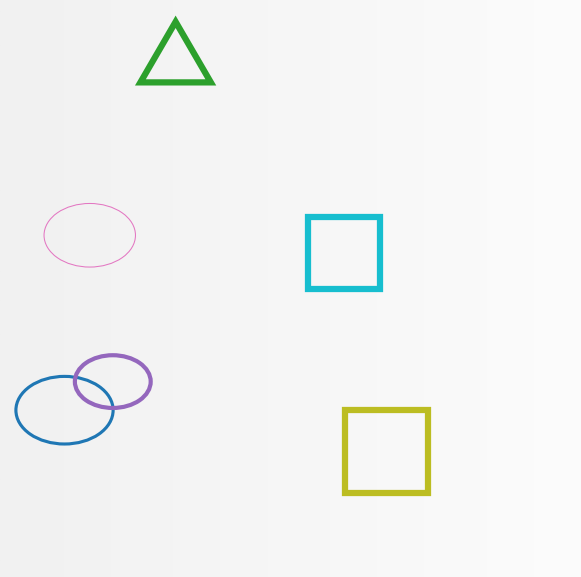[{"shape": "oval", "thickness": 1.5, "radius": 0.42, "center": [0.111, 0.289]}, {"shape": "triangle", "thickness": 3, "radius": 0.35, "center": [0.302, 0.891]}, {"shape": "oval", "thickness": 2, "radius": 0.33, "center": [0.194, 0.338]}, {"shape": "oval", "thickness": 0.5, "radius": 0.39, "center": [0.154, 0.592]}, {"shape": "square", "thickness": 3, "radius": 0.36, "center": [0.665, 0.217]}, {"shape": "square", "thickness": 3, "radius": 0.31, "center": [0.592, 0.561]}]